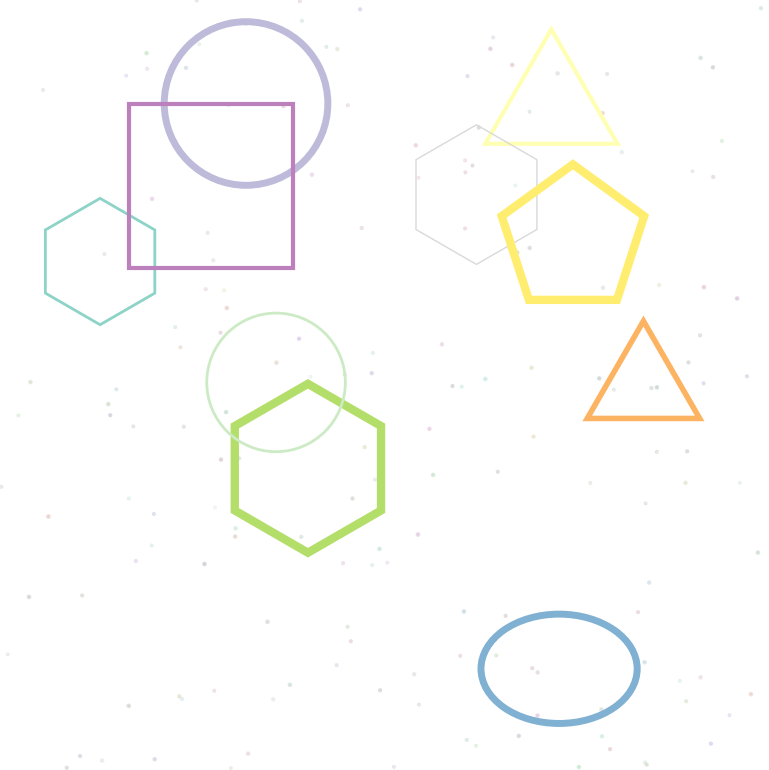[{"shape": "hexagon", "thickness": 1, "radius": 0.41, "center": [0.13, 0.66]}, {"shape": "triangle", "thickness": 1.5, "radius": 0.5, "center": [0.716, 0.863]}, {"shape": "circle", "thickness": 2.5, "radius": 0.53, "center": [0.32, 0.866]}, {"shape": "oval", "thickness": 2.5, "radius": 0.51, "center": [0.726, 0.131]}, {"shape": "triangle", "thickness": 2, "radius": 0.42, "center": [0.836, 0.499]}, {"shape": "hexagon", "thickness": 3, "radius": 0.55, "center": [0.4, 0.392]}, {"shape": "hexagon", "thickness": 0.5, "radius": 0.45, "center": [0.619, 0.747]}, {"shape": "square", "thickness": 1.5, "radius": 0.53, "center": [0.275, 0.758]}, {"shape": "circle", "thickness": 1, "radius": 0.45, "center": [0.359, 0.503]}, {"shape": "pentagon", "thickness": 3, "radius": 0.49, "center": [0.744, 0.689]}]